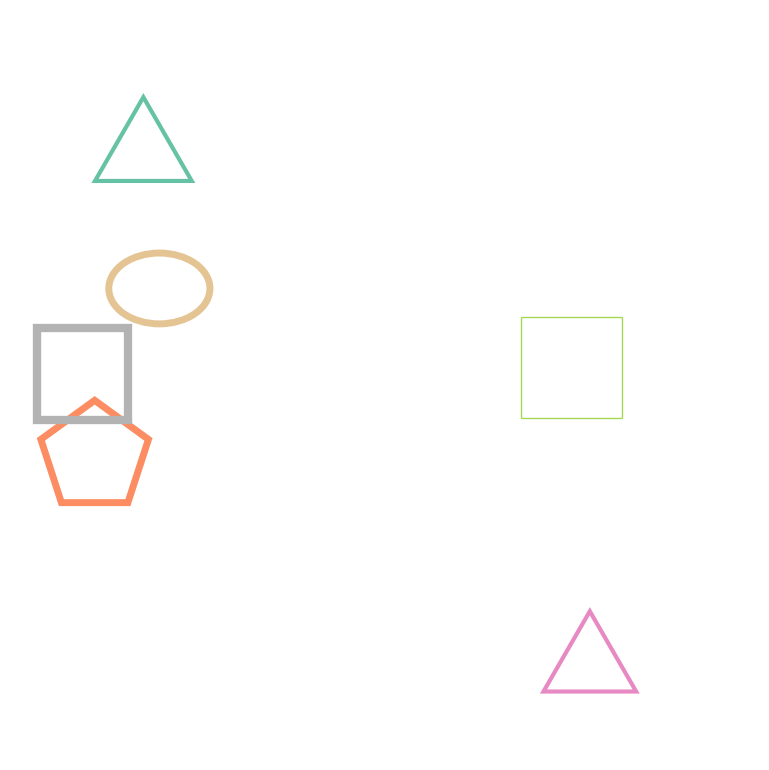[{"shape": "triangle", "thickness": 1.5, "radius": 0.36, "center": [0.186, 0.801]}, {"shape": "pentagon", "thickness": 2.5, "radius": 0.37, "center": [0.123, 0.407]}, {"shape": "triangle", "thickness": 1.5, "radius": 0.35, "center": [0.766, 0.137]}, {"shape": "square", "thickness": 0.5, "radius": 0.33, "center": [0.742, 0.522]}, {"shape": "oval", "thickness": 2.5, "radius": 0.33, "center": [0.207, 0.625]}, {"shape": "square", "thickness": 3, "radius": 0.3, "center": [0.107, 0.514]}]